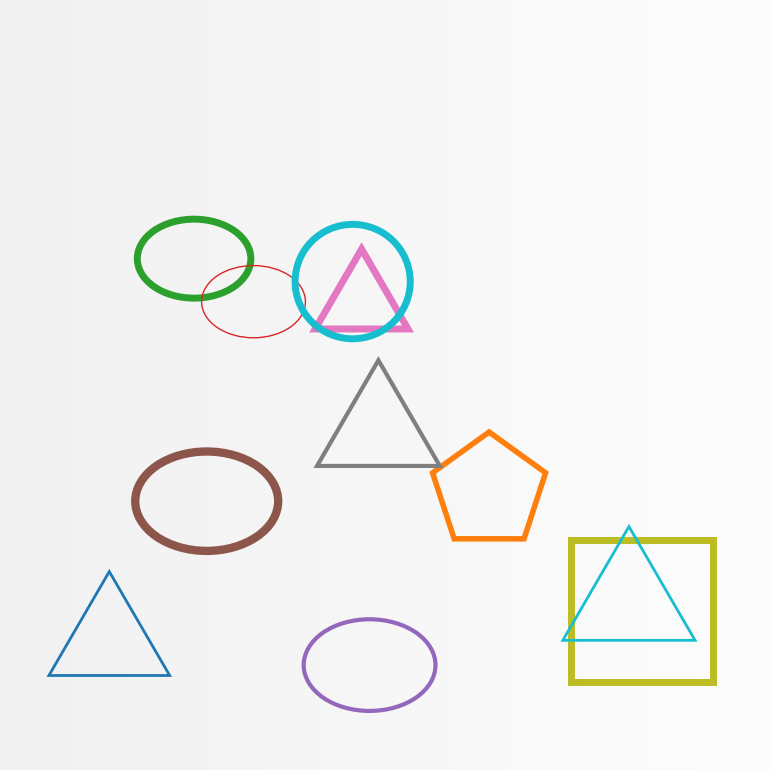[{"shape": "triangle", "thickness": 1, "radius": 0.45, "center": [0.141, 0.168]}, {"shape": "pentagon", "thickness": 2, "radius": 0.38, "center": [0.631, 0.362]}, {"shape": "oval", "thickness": 2.5, "radius": 0.37, "center": [0.25, 0.664]}, {"shape": "oval", "thickness": 0.5, "radius": 0.33, "center": [0.327, 0.608]}, {"shape": "oval", "thickness": 1.5, "radius": 0.43, "center": [0.477, 0.136]}, {"shape": "oval", "thickness": 3, "radius": 0.46, "center": [0.267, 0.349]}, {"shape": "triangle", "thickness": 2.5, "radius": 0.35, "center": [0.467, 0.607]}, {"shape": "triangle", "thickness": 1.5, "radius": 0.46, "center": [0.488, 0.441]}, {"shape": "square", "thickness": 2.5, "radius": 0.46, "center": [0.828, 0.207]}, {"shape": "circle", "thickness": 2.5, "radius": 0.37, "center": [0.455, 0.634]}, {"shape": "triangle", "thickness": 1, "radius": 0.49, "center": [0.812, 0.218]}]